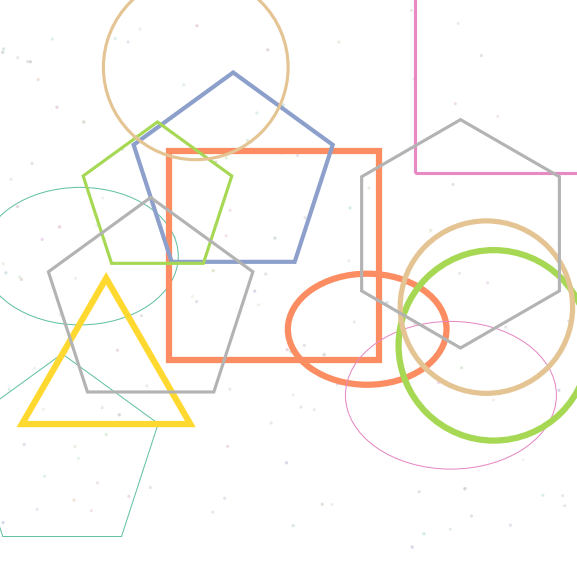[{"shape": "oval", "thickness": 0.5, "radius": 0.85, "center": [0.139, 0.556]}, {"shape": "pentagon", "thickness": 0.5, "radius": 0.87, "center": [0.108, 0.212]}, {"shape": "oval", "thickness": 3, "radius": 0.69, "center": [0.636, 0.429]}, {"shape": "square", "thickness": 3, "radius": 0.91, "center": [0.475, 0.557]}, {"shape": "pentagon", "thickness": 2, "radius": 0.91, "center": [0.404, 0.692]}, {"shape": "square", "thickness": 1.5, "radius": 0.9, "center": [0.9, 0.879]}, {"shape": "oval", "thickness": 0.5, "radius": 0.91, "center": [0.781, 0.315]}, {"shape": "pentagon", "thickness": 1.5, "radius": 0.68, "center": [0.273, 0.653]}, {"shape": "circle", "thickness": 3, "radius": 0.82, "center": [0.855, 0.401]}, {"shape": "triangle", "thickness": 3, "radius": 0.84, "center": [0.184, 0.349]}, {"shape": "circle", "thickness": 2.5, "radius": 0.75, "center": [0.842, 0.467]}, {"shape": "circle", "thickness": 1.5, "radius": 0.8, "center": [0.339, 0.883]}, {"shape": "pentagon", "thickness": 1.5, "radius": 0.93, "center": [0.261, 0.471]}, {"shape": "hexagon", "thickness": 1.5, "radius": 0.99, "center": [0.797, 0.594]}]